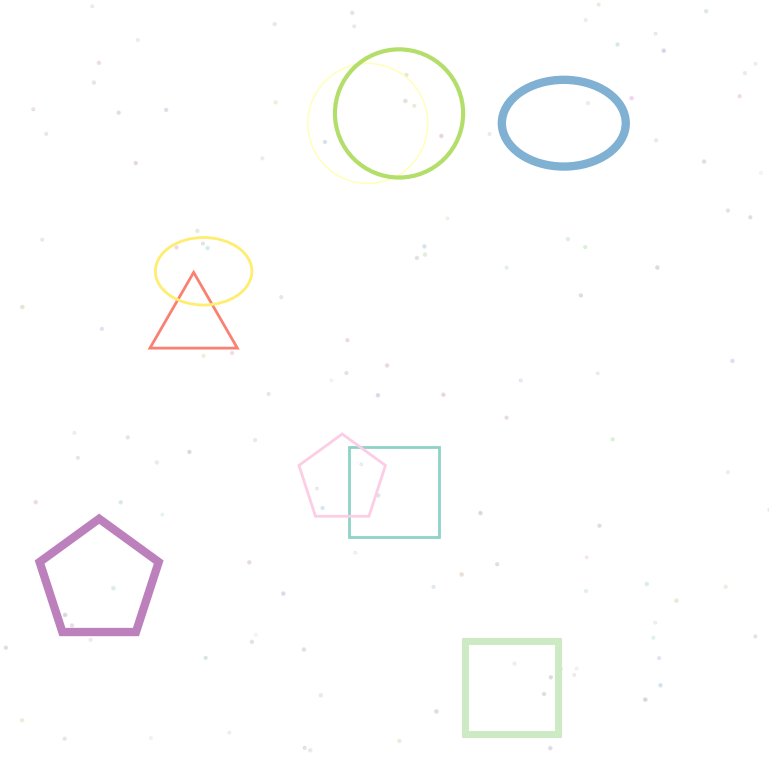[{"shape": "square", "thickness": 1, "radius": 0.29, "center": [0.512, 0.361]}, {"shape": "circle", "thickness": 0.5, "radius": 0.39, "center": [0.478, 0.84]}, {"shape": "triangle", "thickness": 1, "radius": 0.33, "center": [0.251, 0.581]}, {"shape": "oval", "thickness": 3, "radius": 0.4, "center": [0.732, 0.84]}, {"shape": "circle", "thickness": 1.5, "radius": 0.42, "center": [0.518, 0.853]}, {"shape": "pentagon", "thickness": 1, "radius": 0.3, "center": [0.444, 0.377]}, {"shape": "pentagon", "thickness": 3, "radius": 0.41, "center": [0.129, 0.245]}, {"shape": "square", "thickness": 2.5, "radius": 0.3, "center": [0.665, 0.107]}, {"shape": "oval", "thickness": 1, "radius": 0.31, "center": [0.264, 0.648]}]